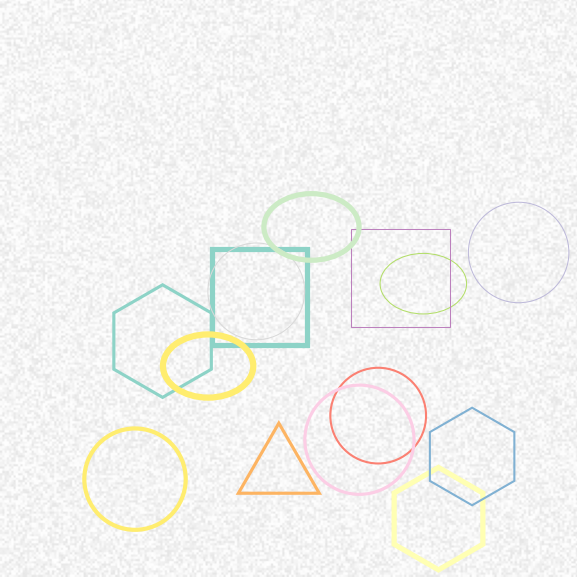[{"shape": "hexagon", "thickness": 1.5, "radius": 0.49, "center": [0.282, 0.408]}, {"shape": "square", "thickness": 2.5, "radius": 0.41, "center": [0.449, 0.485]}, {"shape": "hexagon", "thickness": 2.5, "radius": 0.44, "center": [0.759, 0.101]}, {"shape": "circle", "thickness": 0.5, "radius": 0.44, "center": [0.898, 0.562]}, {"shape": "circle", "thickness": 1, "radius": 0.41, "center": [0.655, 0.279]}, {"shape": "hexagon", "thickness": 1, "radius": 0.42, "center": [0.818, 0.209]}, {"shape": "triangle", "thickness": 1.5, "radius": 0.4, "center": [0.483, 0.185]}, {"shape": "oval", "thickness": 0.5, "radius": 0.37, "center": [0.733, 0.508]}, {"shape": "circle", "thickness": 1.5, "radius": 0.47, "center": [0.622, 0.238]}, {"shape": "circle", "thickness": 0.5, "radius": 0.42, "center": [0.444, 0.495]}, {"shape": "square", "thickness": 0.5, "radius": 0.43, "center": [0.693, 0.518]}, {"shape": "oval", "thickness": 2.5, "radius": 0.41, "center": [0.539, 0.606]}, {"shape": "circle", "thickness": 2, "radius": 0.44, "center": [0.234, 0.169]}, {"shape": "oval", "thickness": 3, "radius": 0.39, "center": [0.36, 0.365]}]